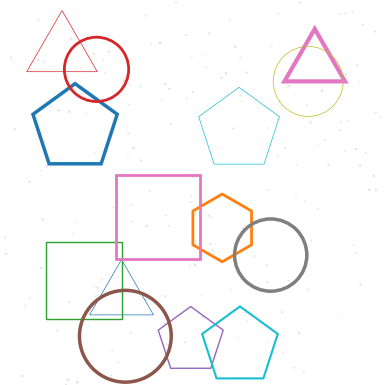[{"shape": "triangle", "thickness": 0.5, "radius": 0.48, "center": [0.316, 0.23]}, {"shape": "pentagon", "thickness": 2.5, "radius": 0.58, "center": [0.195, 0.668]}, {"shape": "hexagon", "thickness": 2, "radius": 0.44, "center": [0.577, 0.408]}, {"shape": "square", "thickness": 1, "radius": 0.5, "center": [0.218, 0.271]}, {"shape": "triangle", "thickness": 0.5, "radius": 0.53, "center": [0.161, 0.867]}, {"shape": "circle", "thickness": 2, "radius": 0.42, "center": [0.251, 0.82]}, {"shape": "pentagon", "thickness": 1, "radius": 0.44, "center": [0.495, 0.115]}, {"shape": "circle", "thickness": 2.5, "radius": 0.6, "center": [0.326, 0.127]}, {"shape": "square", "thickness": 2, "radius": 0.54, "center": [0.41, 0.437]}, {"shape": "triangle", "thickness": 3, "radius": 0.45, "center": [0.817, 0.834]}, {"shape": "circle", "thickness": 2.5, "radius": 0.47, "center": [0.703, 0.337]}, {"shape": "circle", "thickness": 0.5, "radius": 0.45, "center": [0.8, 0.788]}, {"shape": "pentagon", "thickness": 0.5, "radius": 0.55, "center": [0.621, 0.663]}, {"shape": "pentagon", "thickness": 1.5, "radius": 0.52, "center": [0.623, 0.101]}]